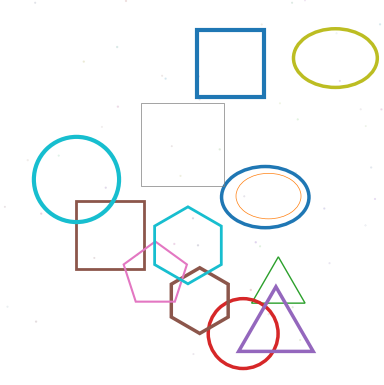[{"shape": "oval", "thickness": 2.5, "radius": 0.57, "center": [0.689, 0.488]}, {"shape": "square", "thickness": 3, "radius": 0.43, "center": [0.599, 0.835]}, {"shape": "oval", "thickness": 0.5, "radius": 0.42, "center": [0.697, 0.491]}, {"shape": "triangle", "thickness": 1, "radius": 0.4, "center": [0.723, 0.253]}, {"shape": "circle", "thickness": 2.5, "radius": 0.45, "center": [0.632, 0.134]}, {"shape": "triangle", "thickness": 2.5, "radius": 0.56, "center": [0.717, 0.143]}, {"shape": "square", "thickness": 2, "radius": 0.44, "center": [0.286, 0.389]}, {"shape": "hexagon", "thickness": 2.5, "radius": 0.43, "center": [0.519, 0.219]}, {"shape": "pentagon", "thickness": 1.5, "radius": 0.43, "center": [0.403, 0.286]}, {"shape": "square", "thickness": 0.5, "radius": 0.54, "center": [0.473, 0.624]}, {"shape": "oval", "thickness": 2.5, "radius": 0.54, "center": [0.871, 0.849]}, {"shape": "circle", "thickness": 3, "radius": 0.55, "center": [0.199, 0.534]}, {"shape": "hexagon", "thickness": 2, "radius": 0.5, "center": [0.488, 0.363]}]